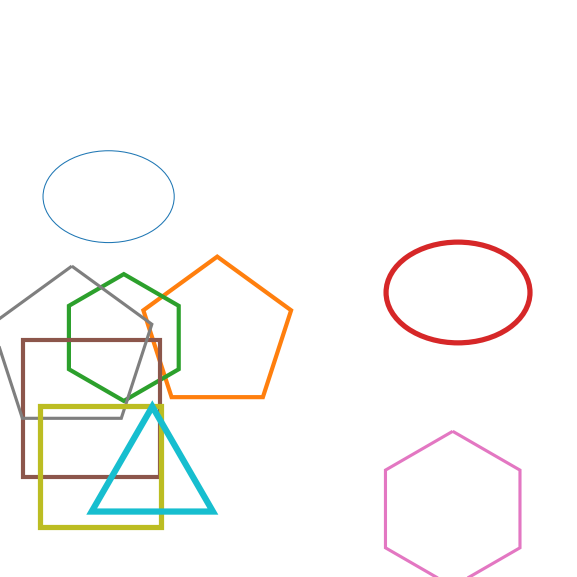[{"shape": "oval", "thickness": 0.5, "radius": 0.57, "center": [0.188, 0.659]}, {"shape": "pentagon", "thickness": 2, "radius": 0.67, "center": [0.376, 0.42]}, {"shape": "hexagon", "thickness": 2, "radius": 0.55, "center": [0.214, 0.415]}, {"shape": "oval", "thickness": 2.5, "radius": 0.62, "center": [0.793, 0.493]}, {"shape": "square", "thickness": 2, "radius": 0.59, "center": [0.158, 0.292]}, {"shape": "hexagon", "thickness": 1.5, "radius": 0.67, "center": [0.784, 0.118]}, {"shape": "pentagon", "thickness": 1.5, "radius": 0.73, "center": [0.124, 0.393]}, {"shape": "square", "thickness": 2.5, "radius": 0.52, "center": [0.174, 0.192]}, {"shape": "triangle", "thickness": 3, "radius": 0.61, "center": [0.264, 0.174]}]